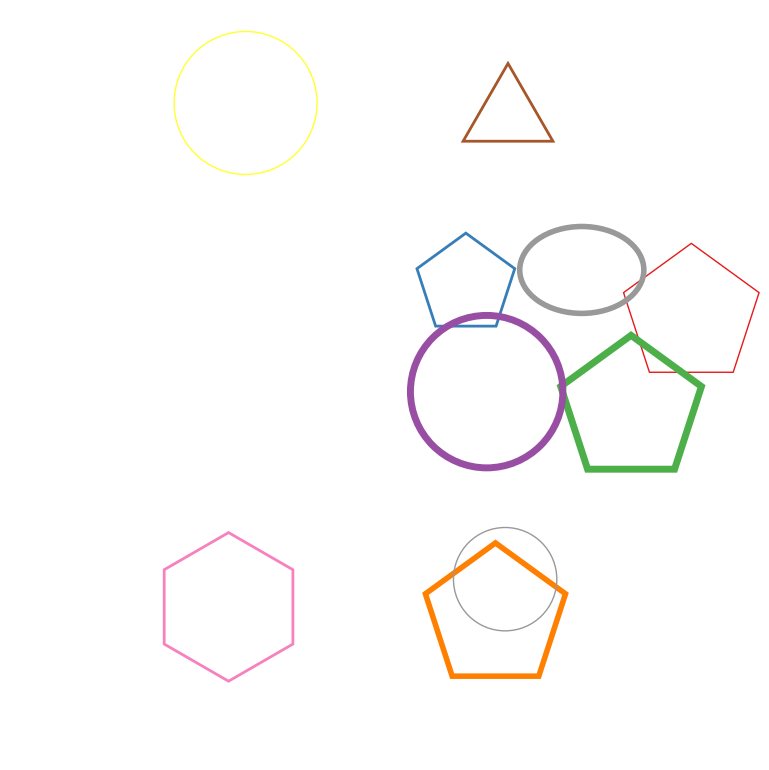[{"shape": "pentagon", "thickness": 0.5, "radius": 0.46, "center": [0.898, 0.591]}, {"shape": "pentagon", "thickness": 1, "radius": 0.33, "center": [0.605, 0.63]}, {"shape": "pentagon", "thickness": 2.5, "radius": 0.48, "center": [0.82, 0.468]}, {"shape": "circle", "thickness": 2.5, "radius": 0.49, "center": [0.632, 0.491]}, {"shape": "pentagon", "thickness": 2, "radius": 0.48, "center": [0.643, 0.199]}, {"shape": "circle", "thickness": 0.5, "radius": 0.46, "center": [0.319, 0.866]}, {"shape": "triangle", "thickness": 1, "radius": 0.34, "center": [0.66, 0.85]}, {"shape": "hexagon", "thickness": 1, "radius": 0.48, "center": [0.297, 0.212]}, {"shape": "circle", "thickness": 0.5, "radius": 0.34, "center": [0.656, 0.248]}, {"shape": "oval", "thickness": 2, "radius": 0.4, "center": [0.756, 0.649]}]